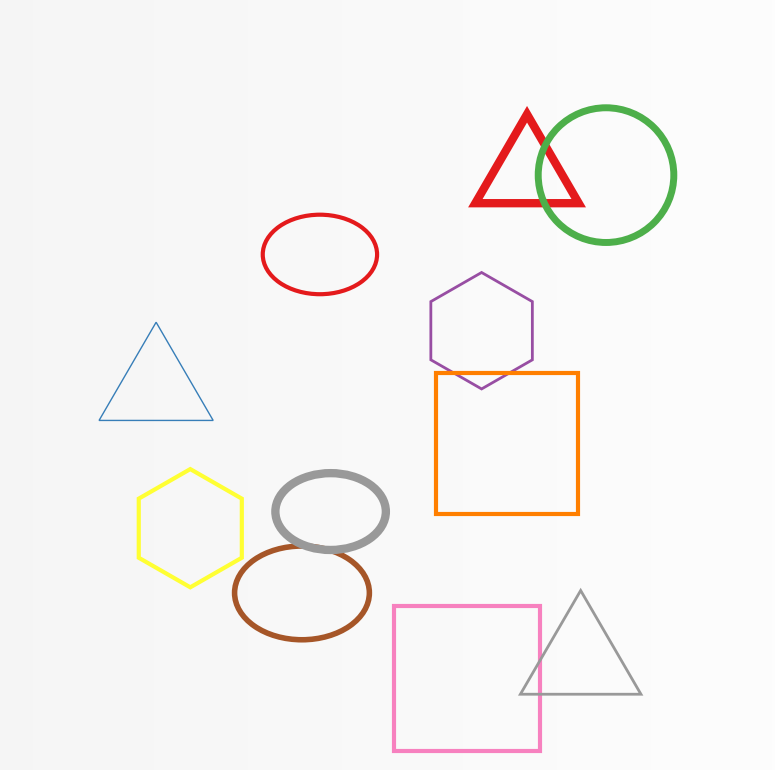[{"shape": "oval", "thickness": 1.5, "radius": 0.37, "center": [0.413, 0.67]}, {"shape": "triangle", "thickness": 3, "radius": 0.39, "center": [0.68, 0.775]}, {"shape": "triangle", "thickness": 0.5, "radius": 0.43, "center": [0.201, 0.496]}, {"shape": "circle", "thickness": 2.5, "radius": 0.44, "center": [0.782, 0.773]}, {"shape": "hexagon", "thickness": 1, "radius": 0.38, "center": [0.621, 0.571]}, {"shape": "square", "thickness": 1.5, "radius": 0.46, "center": [0.655, 0.424]}, {"shape": "hexagon", "thickness": 1.5, "radius": 0.38, "center": [0.246, 0.314]}, {"shape": "oval", "thickness": 2, "radius": 0.43, "center": [0.39, 0.23]}, {"shape": "square", "thickness": 1.5, "radius": 0.47, "center": [0.603, 0.119]}, {"shape": "oval", "thickness": 3, "radius": 0.36, "center": [0.427, 0.336]}, {"shape": "triangle", "thickness": 1, "radius": 0.45, "center": [0.749, 0.143]}]